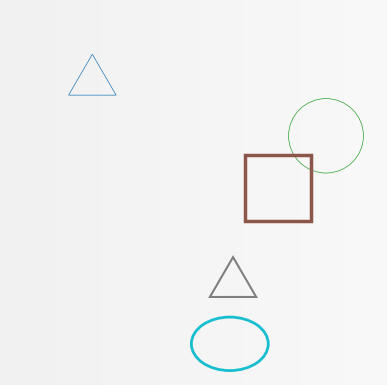[{"shape": "triangle", "thickness": 0.5, "radius": 0.35, "center": [0.238, 0.788]}, {"shape": "circle", "thickness": 0.5, "radius": 0.48, "center": [0.841, 0.647]}, {"shape": "square", "thickness": 2.5, "radius": 0.43, "center": [0.717, 0.513]}, {"shape": "triangle", "thickness": 1.5, "radius": 0.34, "center": [0.601, 0.263]}, {"shape": "oval", "thickness": 2, "radius": 0.5, "center": [0.593, 0.107]}]